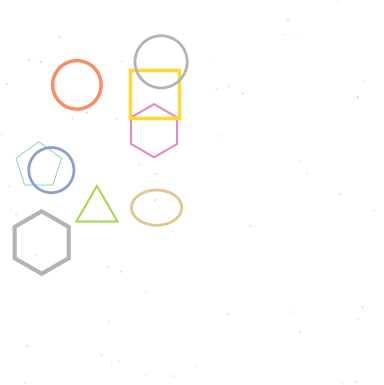[{"shape": "pentagon", "thickness": 0.5, "radius": 0.31, "center": [0.101, 0.57]}, {"shape": "circle", "thickness": 2.5, "radius": 0.31, "center": [0.2, 0.78]}, {"shape": "circle", "thickness": 2, "radius": 0.29, "center": [0.133, 0.558]}, {"shape": "hexagon", "thickness": 1.5, "radius": 0.35, "center": [0.4, 0.661]}, {"shape": "triangle", "thickness": 1.5, "radius": 0.31, "center": [0.252, 0.455]}, {"shape": "square", "thickness": 2.5, "radius": 0.32, "center": [0.402, 0.756]}, {"shape": "oval", "thickness": 2, "radius": 0.33, "center": [0.407, 0.461]}, {"shape": "hexagon", "thickness": 3, "radius": 0.41, "center": [0.108, 0.37]}, {"shape": "circle", "thickness": 2, "radius": 0.34, "center": [0.418, 0.839]}]